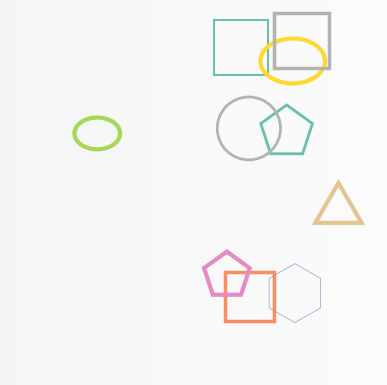[{"shape": "pentagon", "thickness": 2, "radius": 0.35, "center": [0.74, 0.657]}, {"shape": "square", "thickness": 1.5, "radius": 0.35, "center": [0.622, 0.877]}, {"shape": "square", "thickness": 2.5, "radius": 0.32, "center": [0.644, 0.231]}, {"shape": "hexagon", "thickness": 0.5, "radius": 0.38, "center": [0.761, 0.239]}, {"shape": "pentagon", "thickness": 3, "radius": 0.31, "center": [0.586, 0.285]}, {"shape": "oval", "thickness": 3, "radius": 0.29, "center": [0.251, 0.653]}, {"shape": "oval", "thickness": 3, "radius": 0.42, "center": [0.755, 0.842]}, {"shape": "triangle", "thickness": 3, "radius": 0.34, "center": [0.873, 0.456]}, {"shape": "circle", "thickness": 2, "radius": 0.41, "center": [0.642, 0.666]}, {"shape": "square", "thickness": 2.5, "radius": 0.35, "center": [0.778, 0.895]}]